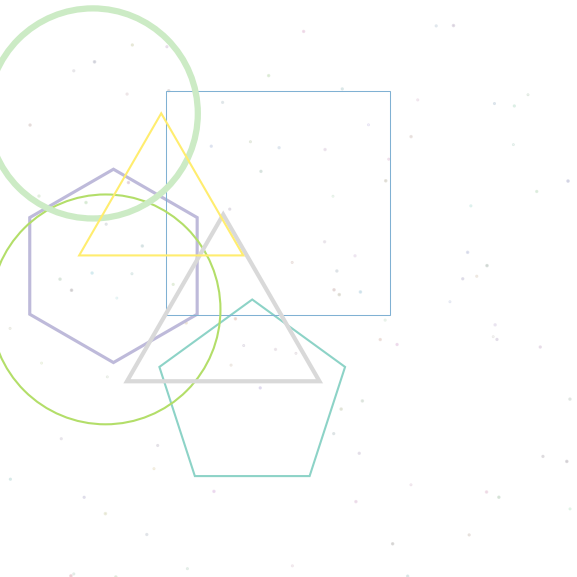[{"shape": "pentagon", "thickness": 1, "radius": 0.85, "center": [0.437, 0.311]}, {"shape": "hexagon", "thickness": 1.5, "radius": 0.84, "center": [0.196, 0.539]}, {"shape": "square", "thickness": 0.5, "radius": 0.97, "center": [0.481, 0.647]}, {"shape": "circle", "thickness": 1, "radius": 0.99, "center": [0.183, 0.463]}, {"shape": "triangle", "thickness": 2, "radius": 0.96, "center": [0.387, 0.435]}, {"shape": "circle", "thickness": 3, "radius": 0.91, "center": [0.161, 0.803]}, {"shape": "triangle", "thickness": 1, "radius": 0.82, "center": [0.279, 0.639]}]